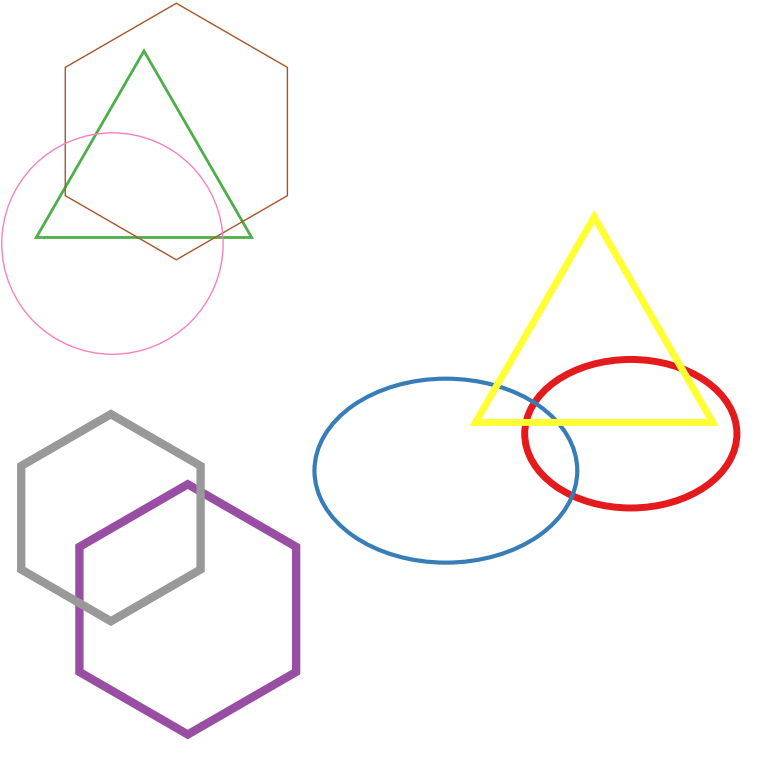[{"shape": "oval", "thickness": 2.5, "radius": 0.69, "center": [0.819, 0.437]}, {"shape": "oval", "thickness": 1.5, "radius": 0.85, "center": [0.579, 0.389]}, {"shape": "triangle", "thickness": 1, "radius": 0.81, "center": [0.187, 0.772]}, {"shape": "hexagon", "thickness": 3, "radius": 0.81, "center": [0.244, 0.209]}, {"shape": "triangle", "thickness": 2.5, "radius": 0.89, "center": [0.772, 0.54]}, {"shape": "hexagon", "thickness": 0.5, "radius": 0.83, "center": [0.229, 0.829]}, {"shape": "circle", "thickness": 0.5, "radius": 0.72, "center": [0.146, 0.684]}, {"shape": "hexagon", "thickness": 3, "radius": 0.67, "center": [0.144, 0.328]}]